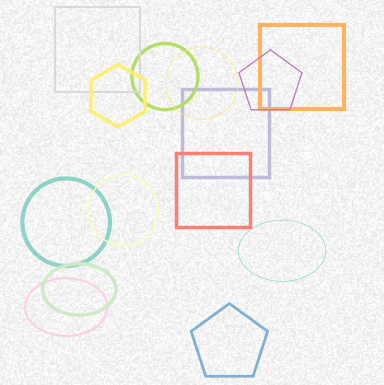[{"shape": "oval", "thickness": 0.5, "radius": 0.57, "center": [0.733, 0.349]}, {"shape": "circle", "thickness": 3, "radius": 0.57, "center": [0.172, 0.423]}, {"shape": "circle", "thickness": 1, "radius": 0.46, "center": [0.32, 0.454]}, {"shape": "square", "thickness": 2.5, "radius": 0.57, "center": [0.585, 0.655]}, {"shape": "square", "thickness": 2.5, "radius": 0.48, "center": [0.553, 0.506]}, {"shape": "pentagon", "thickness": 2, "radius": 0.52, "center": [0.596, 0.107]}, {"shape": "square", "thickness": 3, "radius": 0.54, "center": [0.785, 0.826]}, {"shape": "circle", "thickness": 2.5, "radius": 0.43, "center": [0.428, 0.801]}, {"shape": "oval", "thickness": 1.5, "radius": 0.54, "center": [0.172, 0.202]}, {"shape": "square", "thickness": 1.5, "radius": 0.55, "center": [0.253, 0.871]}, {"shape": "pentagon", "thickness": 1, "radius": 0.43, "center": [0.703, 0.785]}, {"shape": "oval", "thickness": 2.5, "radius": 0.48, "center": [0.206, 0.248]}, {"shape": "circle", "thickness": 0.5, "radius": 0.47, "center": [0.524, 0.784]}, {"shape": "hexagon", "thickness": 2.5, "radius": 0.41, "center": [0.307, 0.751]}]